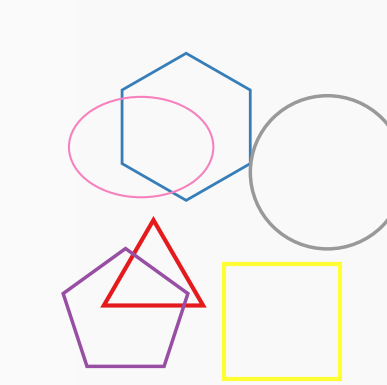[{"shape": "triangle", "thickness": 3, "radius": 0.74, "center": [0.396, 0.28]}, {"shape": "hexagon", "thickness": 2, "radius": 0.95, "center": [0.48, 0.671]}, {"shape": "pentagon", "thickness": 2.5, "radius": 0.85, "center": [0.324, 0.185]}, {"shape": "square", "thickness": 3, "radius": 0.75, "center": [0.728, 0.166]}, {"shape": "oval", "thickness": 1.5, "radius": 0.93, "center": [0.364, 0.618]}, {"shape": "circle", "thickness": 2.5, "radius": 0.99, "center": [0.845, 0.552]}]